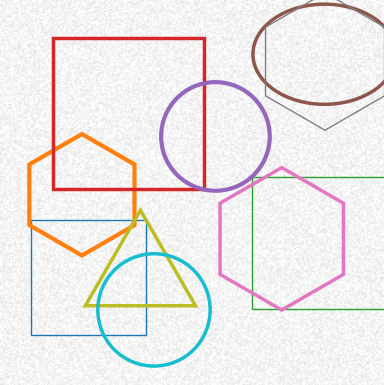[{"shape": "square", "thickness": 1, "radius": 0.75, "center": [0.229, 0.279]}, {"shape": "hexagon", "thickness": 3, "radius": 0.79, "center": [0.213, 0.494]}, {"shape": "square", "thickness": 1, "radius": 0.86, "center": [0.827, 0.37]}, {"shape": "square", "thickness": 2.5, "radius": 0.98, "center": [0.335, 0.704]}, {"shape": "circle", "thickness": 3, "radius": 0.71, "center": [0.56, 0.646]}, {"shape": "oval", "thickness": 2.5, "radius": 0.93, "center": [0.843, 0.859]}, {"shape": "hexagon", "thickness": 2.5, "radius": 0.92, "center": [0.732, 0.38]}, {"shape": "hexagon", "thickness": 1, "radius": 0.89, "center": [0.844, 0.84]}, {"shape": "triangle", "thickness": 2.5, "radius": 0.83, "center": [0.365, 0.288]}, {"shape": "circle", "thickness": 2.5, "radius": 0.73, "center": [0.4, 0.195]}]